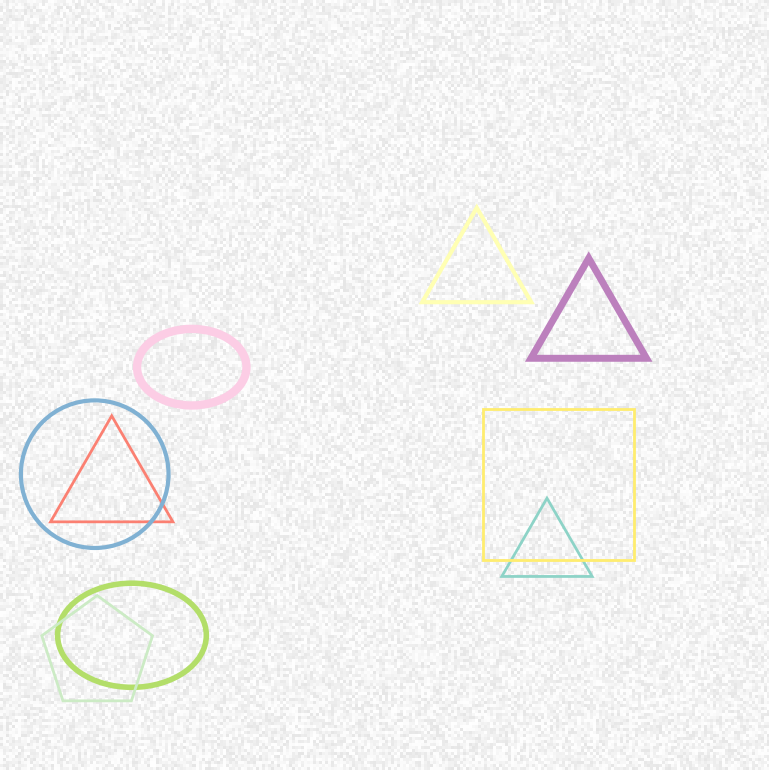[{"shape": "triangle", "thickness": 1, "radius": 0.34, "center": [0.71, 0.285]}, {"shape": "triangle", "thickness": 1.5, "radius": 0.41, "center": [0.619, 0.648]}, {"shape": "triangle", "thickness": 1, "radius": 0.46, "center": [0.145, 0.368]}, {"shape": "circle", "thickness": 1.5, "radius": 0.48, "center": [0.123, 0.384]}, {"shape": "oval", "thickness": 2, "radius": 0.48, "center": [0.171, 0.175]}, {"shape": "oval", "thickness": 3, "radius": 0.36, "center": [0.249, 0.523]}, {"shape": "triangle", "thickness": 2.5, "radius": 0.43, "center": [0.765, 0.578]}, {"shape": "pentagon", "thickness": 1, "radius": 0.38, "center": [0.126, 0.151]}, {"shape": "square", "thickness": 1, "radius": 0.49, "center": [0.725, 0.371]}]